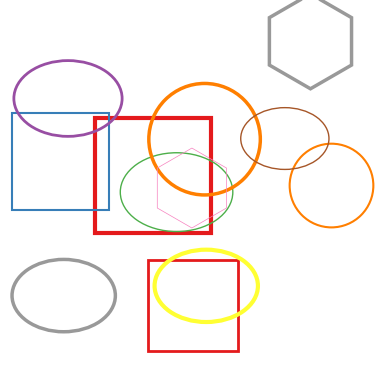[{"shape": "square", "thickness": 2, "radius": 0.59, "center": [0.502, 0.206]}, {"shape": "square", "thickness": 3, "radius": 0.75, "center": [0.397, 0.545]}, {"shape": "square", "thickness": 1.5, "radius": 0.63, "center": [0.157, 0.58]}, {"shape": "oval", "thickness": 1, "radius": 0.73, "center": [0.459, 0.501]}, {"shape": "oval", "thickness": 2, "radius": 0.7, "center": [0.177, 0.744]}, {"shape": "circle", "thickness": 2.5, "radius": 0.72, "center": [0.531, 0.638]}, {"shape": "circle", "thickness": 1.5, "radius": 0.54, "center": [0.861, 0.518]}, {"shape": "oval", "thickness": 3, "radius": 0.67, "center": [0.536, 0.258]}, {"shape": "oval", "thickness": 1, "radius": 0.57, "center": [0.74, 0.64]}, {"shape": "hexagon", "thickness": 0.5, "radius": 0.52, "center": [0.498, 0.512]}, {"shape": "hexagon", "thickness": 2.5, "radius": 0.62, "center": [0.806, 0.893]}, {"shape": "oval", "thickness": 2.5, "radius": 0.67, "center": [0.165, 0.232]}]